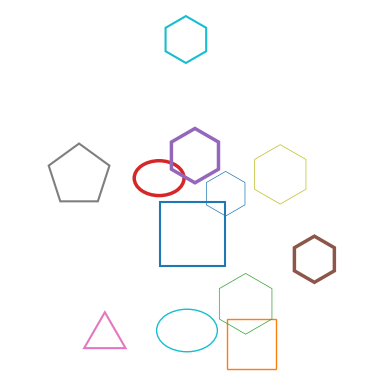[{"shape": "hexagon", "thickness": 0.5, "radius": 0.29, "center": [0.586, 0.497]}, {"shape": "square", "thickness": 1.5, "radius": 0.42, "center": [0.5, 0.392]}, {"shape": "square", "thickness": 1, "radius": 0.32, "center": [0.654, 0.107]}, {"shape": "hexagon", "thickness": 0.5, "radius": 0.39, "center": [0.638, 0.211]}, {"shape": "oval", "thickness": 2.5, "radius": 0.32, "center": [0.413, 0.537]}, {"shape": "hexagon", "thickness": 2.5, "radius": 0.35, "center": [0.506, 0.596]}, {"shape": "hexagon", "thickness": 2.5, "radius": 0.3, "center": [0.817, 0.327]}, {"shape": "triangle", "thickness": 1.5, "radius": 0.31, "center": [0.272, 0.127]}, {"shape": "pentagon", "thickness": 1.5, "radius": 0.41, "center": [0.205, 0.544]}, {"shape": "hexagon", "thickness": 0.5, "radius": 0.39, "center": [0.728, 0.547]}, {"shape": "hexagon", "thickness": 1.5, "radius": 0.3, "center": [0.483, 0.897]}, {"shape": "oval", "thickness": 1, "radius": 0.39, "center": [0.486, 0.142]}]